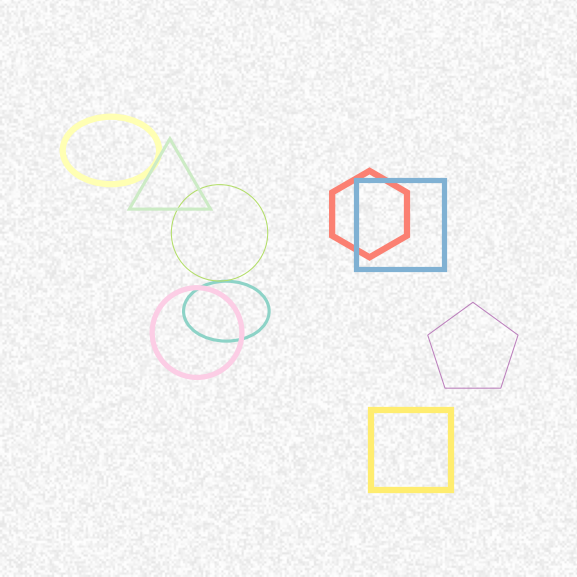[{"shape": "oval", "thickness": 1.5, "radius": 0.37, "center": [0.392, 0.46]}, {"shape": "oval", "thickness": 3, "radius": 0.42, "center": [0.192, 0.739]}, {"shape": "hexagon", "thickness": 3, "radius": 0.37, "center": [0.64, 0.628]}, {"shape": "square", "thickness": 2.5, "radius": 0.38, "center": [0.693, 0.61]}, {"shape": "circle", "thickness": 0.5, "radius": 0.42, "center": [0.38, 0.596]}, {"shape": "circle", "thickness": 2.5, "radius": 0.39, "center": [0.341, 0.423]}, {"shape": "pentagon", "thickness": 0.5, "radius": 0.41, "center": [0.819, 0.393]}, {"shape": "triangle", "thickness": 1.5, "radius": 0.41, "center": [0.294, 0.678]}, {"shape": "square", "thickness": 3, "radius": 0.35, "center": [0.711, 0.221]}]